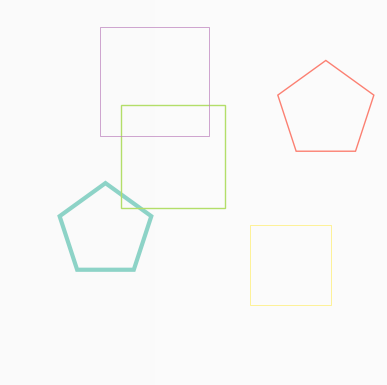[{"shape": "pentagon", "thickness": 3, "radius": 0.62, "center": [0.272, 0.4]}, {"shape": "pentagon", "thickness": 1, "radius": 0.65, "center": [0.841, 0.713]}, {"shape": "square", "thickness": 1, "radius": 0.67, "center": [0.446, 0.593]}, {"shape": "square", "thickness": 0.5, "radius": 0.71, "center": [0.399, 0.788]}, {"shape": "square", "thickness": 0.5, "radius": 0.52, "center": [0.749, 0.312]}]